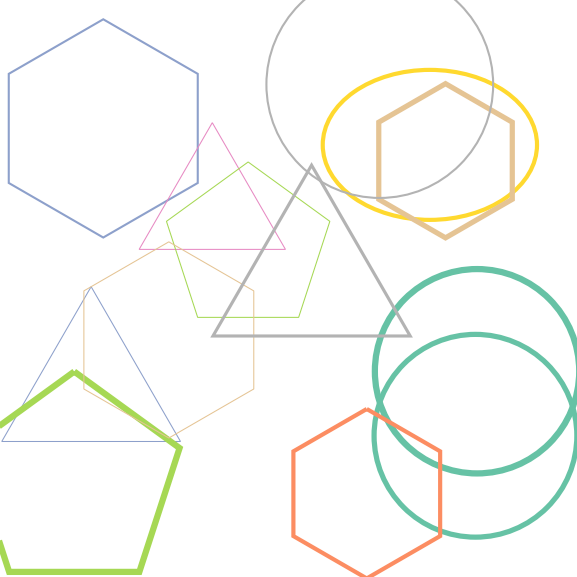[{"shape": "circle", "thickness": 3, "radius": 0.88, "center": [0.826, 0.356]}, {"shape": "circle", "thickness": 2.5, "radius": 0.88, "center": [0.823, 0.245]}, {"shape": "hexagon", "thickness": 2, "radius": 0.73, "center": [0.635, 0.144]}, {"shape": "triangle", "thickness": 0.5, "radius": 0.89, "center": [0.158, 0.324]}, {"shape": "hexagon", "thickness": 1, "radius": 0.94, "center": [0.179, 0.777]}, {"shape": "triangle", "thickness": 0.5, "radius": 0.73, "center": [0.368, 0.64]}, {"shape": "pentagon", "thickness": 0.5, "radius": 0.74, "center": [0.43, 0.57]}, {"shape": "pentagon", "thickness": 3, "radius": 0.96, "center": [0.129, 0.164]}, {"shape": "oval", "thickness": 2, "radius": 0.93, "center": [0.744, 0.748]}, {"shape": "hexagon", "thickness": 2.5, "radius": 0.67, "center": [0.771, 0.721]}, {"shape": "hexagon", "thickness": 0.5, "radius": 0.85, "center": [0.292, 0.411]}, {"shape": "circle", "thickness": 1, "radius": 0.98, "center": [0.658, 0.853]}, {"shape": "triangle", "thickness": 1.5, "radius": 0.99, "center": [0.54, 0.516]}]